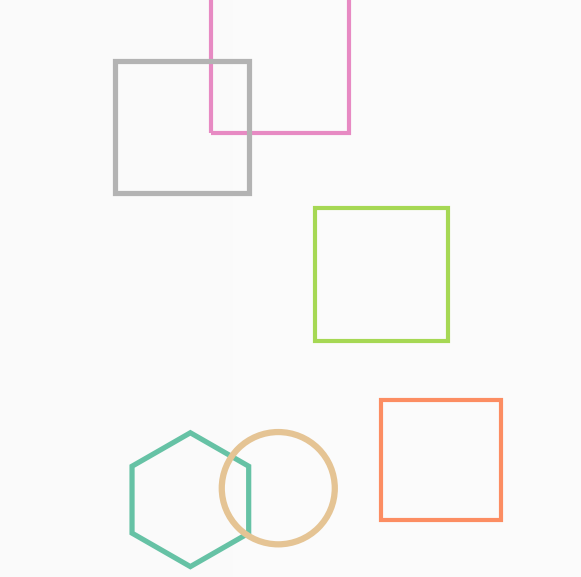[{"shape": "hexagon", "thickness": 2.5, "radius": 0.58, "center": [0.327, 0.134]}, {"shape": "square", "thickness": 2, "radius": 0.52, "center": [0.758, 0.203]}, {"shape": "square", "thickness": 2, "radius": 0.59, "center": [0.481, 0.887]}, {"shape": "square", "thickness": 2, "radius": 0.57, "center": [0.657, 0.524]}, {"shape": "circle", "thickness": 3, "radius": 0.49, "center": [0.479, 0.154]}, {"shape": "square", "thickness": 2.5, "radius": 0.58, "center": [0.313, 0.779]}]